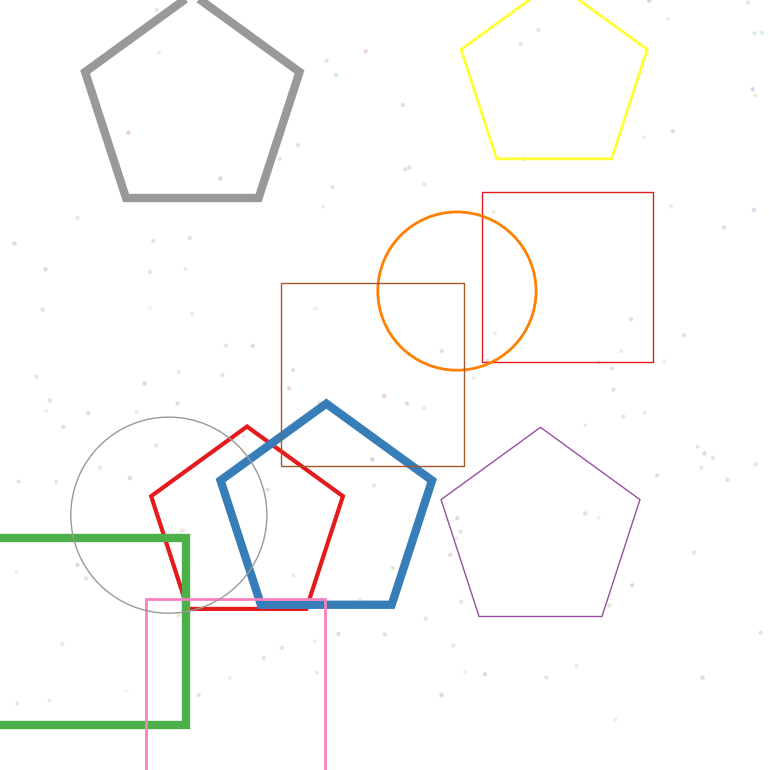[{"shape": "pentagon", "thickness": 1.5, "radius": 0.65, "center": [0.321, 0.315]}, {"shape": "square", "thickness": 0.5, "radius": 0.55, "center": [0.737, 0.64]}, {"shape": "pentagon", "thickness": 3, "radius": 0.72, "center": [0.424, 0.331]}, {"shape": "square", "thickness": 3, "radius": 0.61, "center": [0.12, 0.18]}, {"shape": "pentagon", "thickness": 0.5, "radius": 0.68, "center": [0.702, 0.309]}, {"shape": "circle", "thickness": 1, "radius": 0.51, "center": [0.593, 0.622]}, {"shape": "pentagon", "thickness": 1, "radius": 0.64, "center": [0.72, 0.896]}, {"shape": "square", "thickness": 0.5, "radius": 0.59, "center": [0.484, 0.513]}, {"shape": "square", "thickness": 1, "radius": 0.58, "center": [0.306, 0.106]}, {"shape": "circle", "thickness": 0.5, "radius": 0.64, "center": [0.219, 0.331]}, {"shape": "pentagon", "thickness": 3, "radius": 0.73, "center": [0.25, 0.861]}]